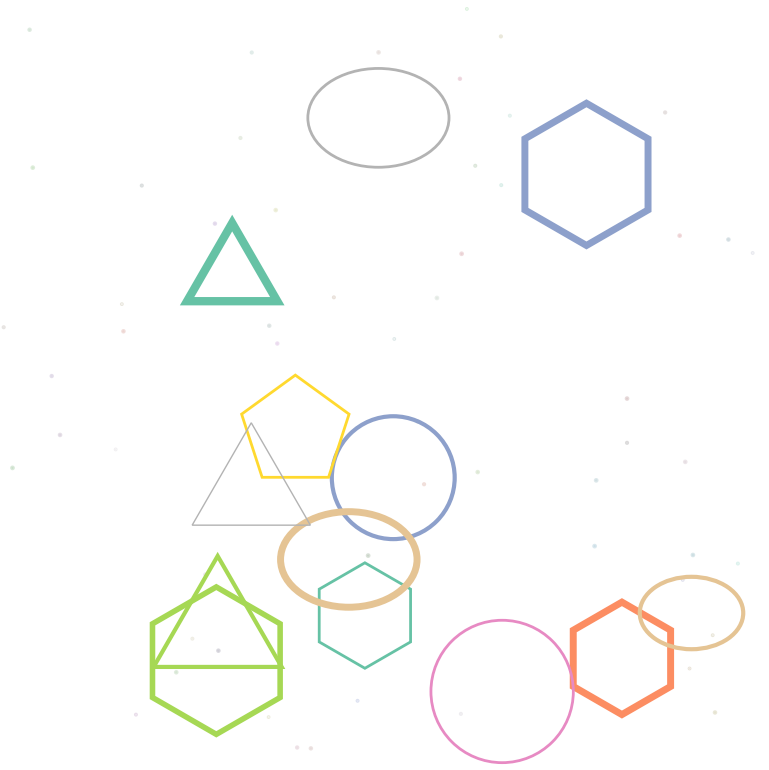[{"shape": "hexagon", "thickness": 1, "radius": 0.34, "center": [0.474, 0.201]}, {"shape": "triangle", "thickness": 3, "radius": 0.34, "center": [0.302, 0.643]}, {"shape": "hexagon", "thickness": 2.5, "radius": 0.37, "center": [0.808, 0.145]}, {"shape": "circle", "thickness": 1.5, "radius": 0.4, "center": [0.511, 0.38]}, {"shape": "hexagon", "thickness": 2.5, "radius": 0.46, "center": [0.762, 0.774]}, {"shape": "circle", "thickness": 1, "radius": 0.46, "center": [0.652, 0.102]}, {"shape": "hexagon", "thickness": 2, "radius": 0.48, "center": [0.281, 0.142]}, {"shape": "triangle", "thickness": 1.5, "radius": 0.48, "center": [0.283, 0.182]}, {"shape": "pentagon", "thickness": 1, "radius": 0.37, "center": [0.384, 0.439]}, {"shape": "oval", "thickness": 1.5, "radius": 0.34, "center": [0.898, 0.204]}, {"shape": "oval", "thickness": 2.5, "radius": 0.44, "center": [0.453, 0.273]}, {"shape": "oval", "thickness": 1, "radius": 0.46, "center": [0.491, 0.847]}, {"shape": "triangle", "thickness": 0.5, "radius": 0.44, "center": [0.326, 0.362]}]